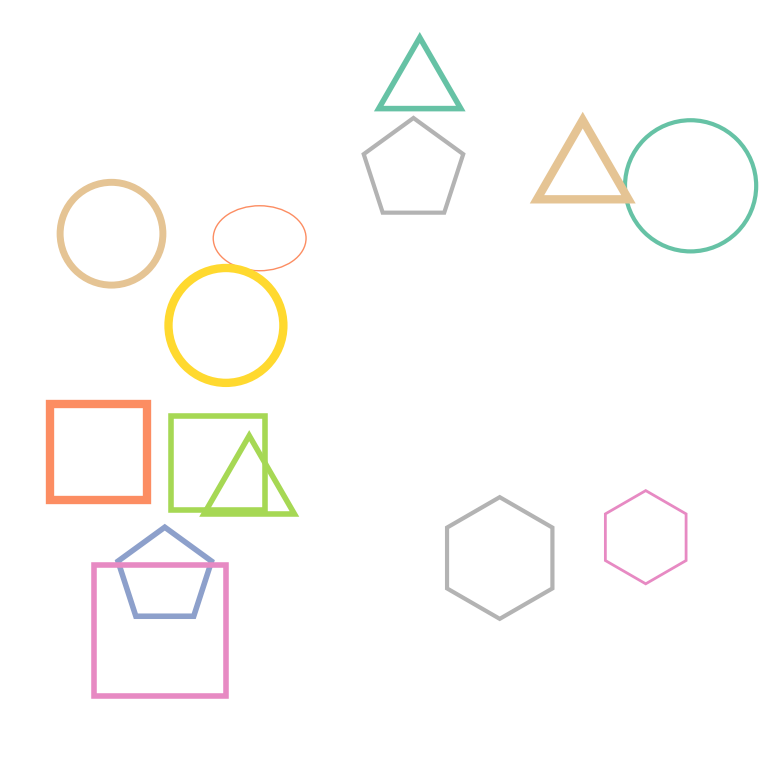[{"shape": "triangle", "thickness": 2, "radius": 0.31, "center": [0.545, 0.89]}, {"shape": "circle", "thickness": 1.5, "radius": 0.43, "center": [0.897, 0.759]}, {"shape": "square", "thickness": 3, "radius": 0.31, "center": [0.128, 0.413]}, {"shape": "oval", "thickness": 0.5, "radius": 0.3, "center": [0.337, 0.691]}, {"shape": "pentagon", "thickness": 2, "radius": 0.32, "center": [0.214, 0.251]}, {"shape": "square", "thickness": 2, "radius": 0.43, "center": [0.208, 0.181]}, {"shape": "hexagon", "thickness": 1, "radius": 0.3, "center": [0.839, 0.302]}, {"shape": "square", "thickness": 2, "radius": 0.31, "center": [0.283, 0.399]}, {"shape": "triangle", "thickness": 2, "radius": 0.34, "center": [0.324, 0.366]}, {"shape": "circle", "thickness": 3, "radius": 0.37, "center": [0.293, 0.577]}, {"shape": "circle", "thickness": 2.5, "radius": 0.33, "center": [0.145, 0.696]}, {"shape": "triangle", "thickness": 3, "radius": 0.34, "center": [0.757, 0.775]}, {"shape": "pentagon", "thickness": 1.5, "radius": 0.34, "center": [0.537, 0.779]}, {"shape": "hexagon", "thickness": 1.5, "radius": 0.4, "center": [0.649, 0.275]}]